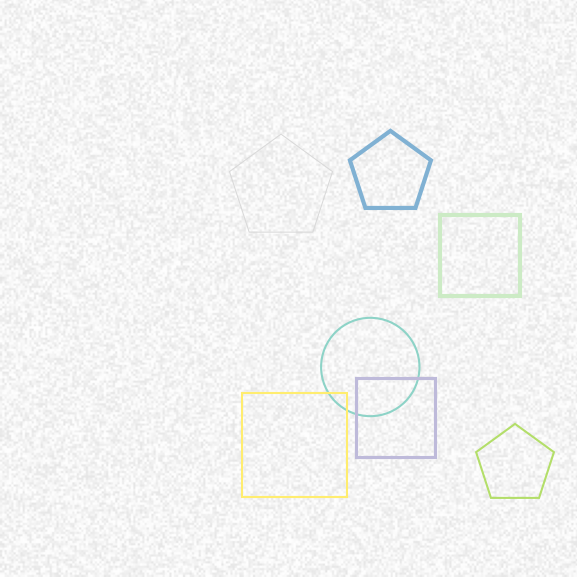[{"shape": "circle", "thickness": 1, "radius": 0.43, "center": [0.641, 0.364]}, {"shape": "square", "thickness": 1.5, "radius": 0.34, "center": [0.684, 0.276]}, {"shape": "pentagon", "thickness": 2, "radius": 0.37, "center": [0.676, 0.699]}, {"shape": "pentagon", "thickness": 1, "radius": 0.35, "center": [0.892, 0.194]}, {"shape": "pentagon", "thickness": 0.5, "radius": 0.47, "center": [0.487, 0.673]}, {"shape": "square", "thickness": 2, "radius": 0.35, "center": [0.831, 0.557]}, {"shape": "square", "thickness": 1, "radius": 0.45, "center": [0.51, 0.228]}]